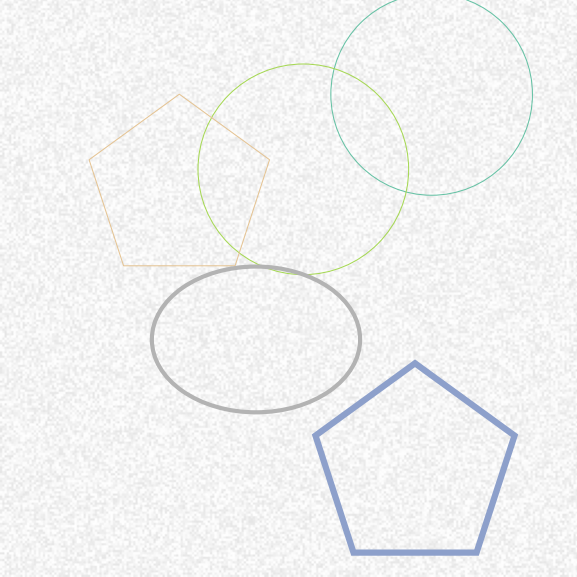[{"shape": "circle", "thickness": 0.5, "radius": 0.87, "center": [0.747, 0.836]}, {"shape": "pentagon", "thickness": 3, "radius": 0.91, "center": [0.719, 0.189]}, {"shape": "circle", "thickness": 0.5, "radius": 0.91, "center": [0.525, 0.706]}, {"shape": "pentagon", "thickness": 0.5, "radius": 0.82, "center": [0.311, 0.672]}, {"shape": "oval", "thickness": 2, "radius": 0.9, "center": [0.443, 0.411]}]